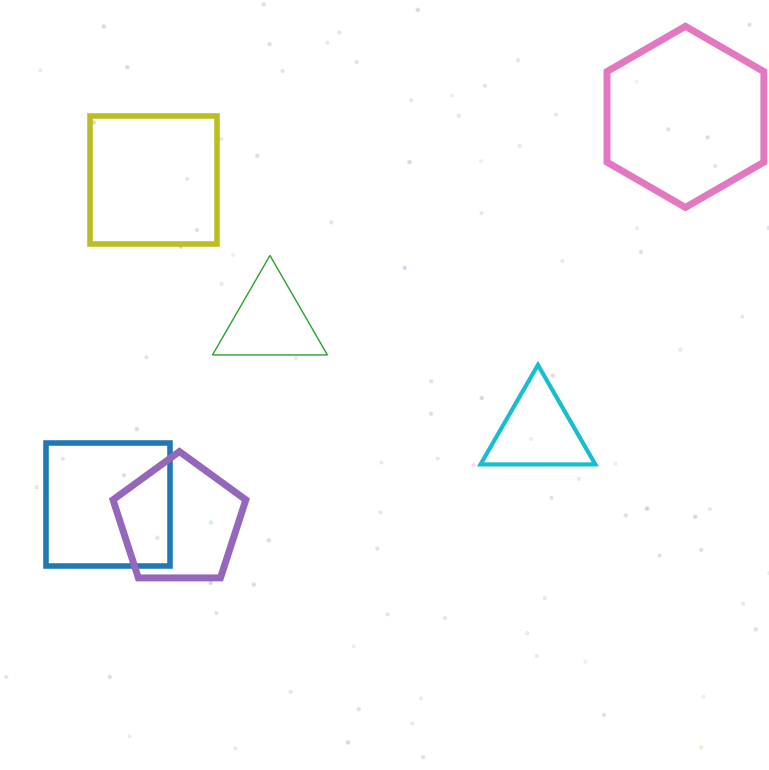[{"shape": "square", "thickness": 2, "radius": 0.4, "center": [0.14, 0.345]}, {"shape": "triangle", "thickness": 0.5, "radius": 0.43, "center": [0.351, 0.582]}, {"shape": "pentagon", "thickness": 2.5, "radius": 0.45, "center": [0.233, 0.323]}, {"shape": "hexagon", "thickness": 2.5, "radius": 0.59, "center": [0.89, 0.848]}, {"shape": "square", "thickness": 2, "radius": 0.41, "center": [0.2, 0.766]}, {"shape": "triangle", "thickness": 1.5, "radius": 0.43, "center": [0.699, 0.44]}]